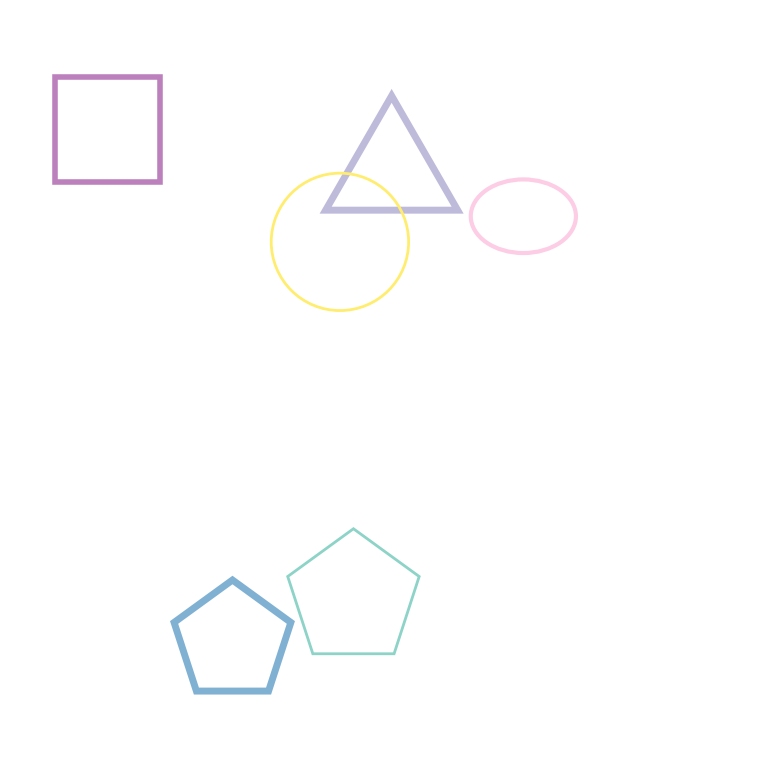[{"shape": "pentagon", "thickness": 1, "radius": 0.45, "center": [0.459, 0.224]}, {"shape": "triangle", "thickness": 2.5, "radius": 0.49, "center": [0.509, 0.777]}, {"shape": "pentagon", "thickness": 2.5, "radius": 0.4, "center": [0.302, 0.167]}, {"shape": "oval", "thickness": 1.5, "radius": 0.34, "center": [0.68, 0.719]}, {"shape": "square", "thickness": 2, "radius": 0.34, "center": [0.139, 0.832]}, {"shape": "circle", "thickness": 1, "radius": 0.45, "center": [0.441, 0.686]}]